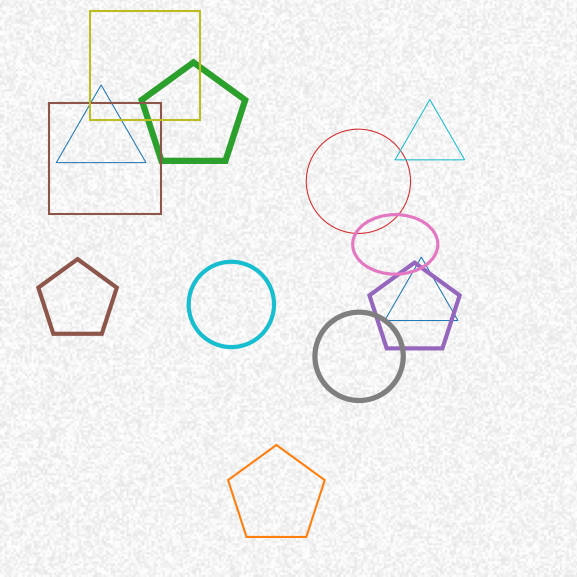[{"shape": "triangle", "thickness": 0.5, "radius": 0.45, "center": [0.175, 0.762]}, {"shape": "triangle", "thickness": 0.5, "radius": 0.37, "center": [0.73, 0.481]}, {"shape": "pentagon", "thickness": 1, "radius": 0.44, "center": [0.479, 0.141]}, {"shape": "pentagon", "thickness": 3, "radius": 0.47, "center": [0.335, 0.797]}, {"shape": "circle", "thickness": 0.5, "radius": 0.45, "center": [0.621, 0.685]}, {"shape": "pentagon", "thickness": 2, "radius": 0.41, "center": [0.718, 0.462]}, {"shape": "square", "thickness": 1, "radius": 0.48, "center": [0.182, 0.724]}, {"shape": "pentagon", "thickness": 2, "radius": 0.36, "center": [0.134, 0.479]}, {"shape": "oval", "thickness": 1.5, "radius": 0.37, "center": [0.684, 0.576]}, {"shape": "circle", "thickness": 2.5, "radius": 0.38, "center": [0.622, 0.382]}, {"shape": "square", "thickness": 1, "radius": 0.47, "center": [0.251, 0.886]}, {"shape": "circle", "thickness": 2, "radius": 0.37, "center": [0.401, 0.472]}, {"shape": "triangle", "thickness": 0.5, "radius": 0.35, "center": [0.744, 0.757]}]